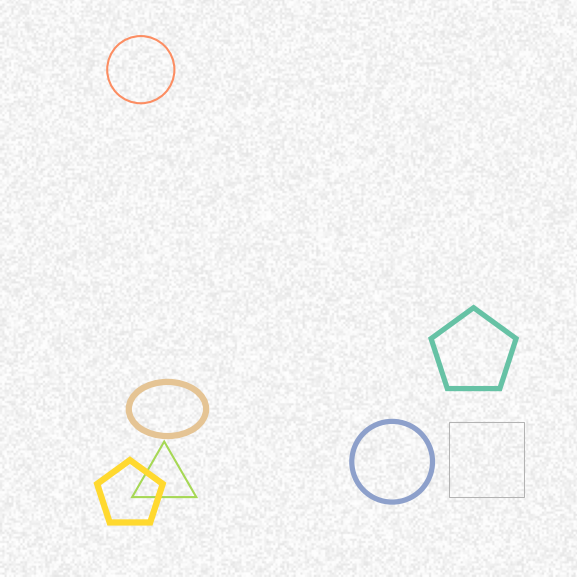[{"shape": "pentagon", "thickness": 2.5, "radius": 0.39, "center": [0.82, 0.389]}, {"shape": "circle", "thickness": 1, "radius": 0.29, "center": [0.244, 0.878]}, {"shape": "circle", "thickness": 2.5, "radius": 0.35, "center": [0.679, 0.2]}, {"shape": "triangle", "thickness": 1, "radius": 0.32, "center": [0.284, 0.17]}, {"shape": "pentagon", "thickness": 3, "radius": 0.3, "center": [0.225, 0.143]}, {"shape": "oval", "thickness": 3, "radius": 0.33, "center": [0.29, 0.291]}, {"shape": "square", "thickness": 0.5, "radius": 0.33, "center": [0.842, 0.203]}]